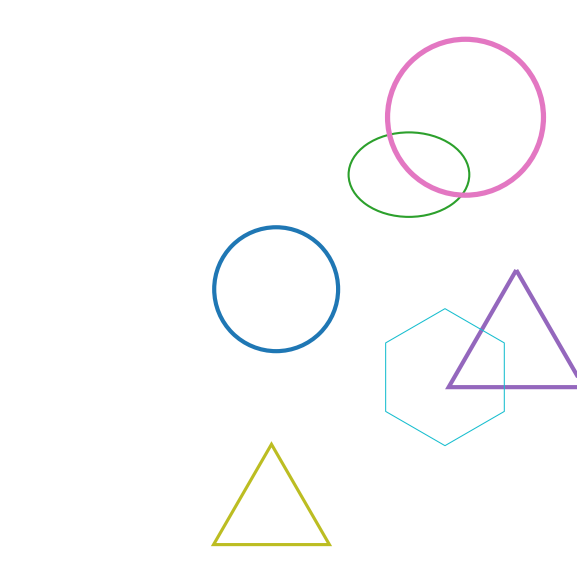[{"shape": "circle", "thickness": 2, "radius": 0.54, "center": [0.478, 0.498]}, {"shape": "oval", "thickness": 1, "radius": 0.52, "center": [0.708, 0.697]}, {"shape": "triangle", "thickness": 2, "radius": 0.68, "center": [0.894, 0.396]}, {"shape": "circle", "thickness": 2.5, "radius": 0.68, "center": [0.806, 0.796]}, {"shape": "triangle", "thickness": 1.5, "radius": 0.58, "center": [0.47, 0.114]}, {"shape": "hexagon", "thickness": 0.5, "radius": 0.59, "center": [0.771, 0.346]}]